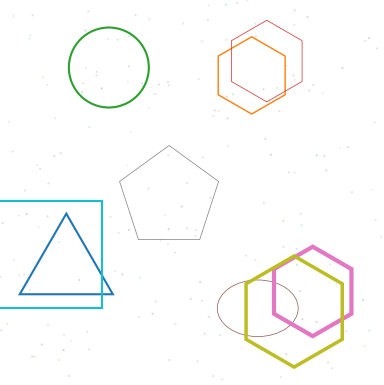[{"shape": "triangle", "thickness": 1.5, "radius": 0.7, "center": [0.172, 0.305]}, {"shape": "hexagon", "thickness": 1, "radius": 0.5, "center": [0.654, 0.804]}, {"shape": "circle", "thickness": 1.5, "radius": 0.52, "center": [0.283, 0.825]}, {"shape": "hexagon", "thickness": 0.5, "radius": 0.53, "center": [0.693, 0.841]}, {"shape": "oval", "thickness": 0.5, "radius": 0.53, "center": [0.669, 0.199]}, {"shape": "hexagon", "thickness": 3, "radius": 0.58, "center": [0.812, 0.243]}, {"shape": "pentagon", "thickness": 0.5, "radius": 0.68, "center": [0.439, 0.487]}, {"shape": "hexagon", "thickness": 2.5, "radius": 0.72, "center": [0.764, 0.191]}, {"shape": "square", "thickness": 1.5, "radius": 0.69, "center": [0.127, 0.339]}]